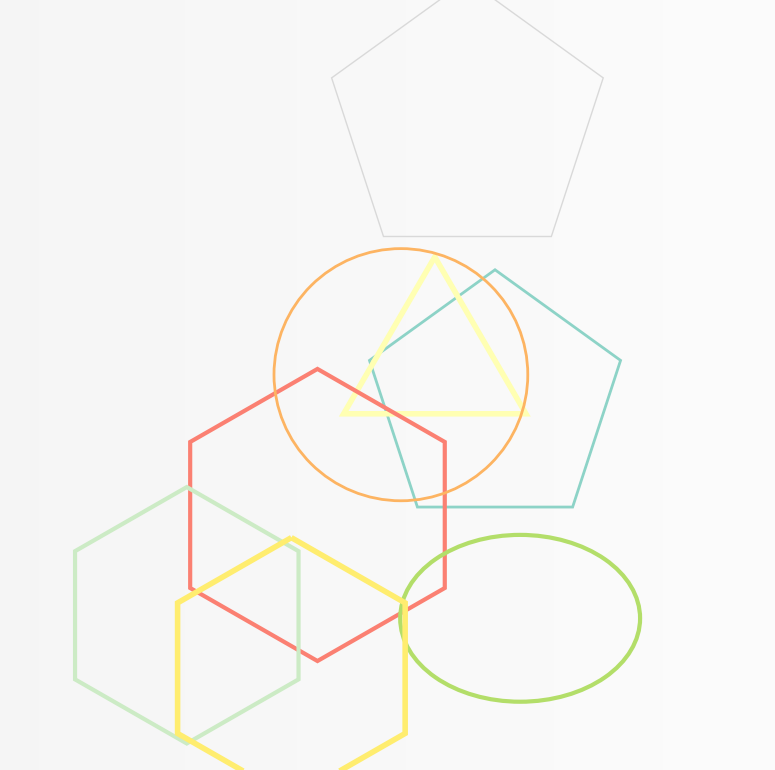[{"shape": "pentagon", "thickness": 1, "radius": 0.85, "center": [0.639, 0.479]}, {"shape": "triangle", "thickness": 2, "radius": 0.68, "center": [0.561, 0.531]}, {"shape": "hexagon", "thickness": 1.5, "radius": 0.95, "center": [0.41, 0.331]}, {"shape": "circle", "thickness": 1, "radius": 0.82, "center": [0.517, 0.513]}, {"shape": "oval", "thickness": 1.5, "radius": 0.77, "center": [0.671, 0.197]}, {"shape": "pentagon", "thickness": 0.5, "radius": 0.92, "center": [0.603, 0.842]}, {"shape": "hexagon", "thickness": 1.5, "radius": 0.83, "center": [0.241, 0.201]}, {"shape": "hexagon", "thickness": 2, "radius": 0.85, "center": [0.376, 0.132]}]